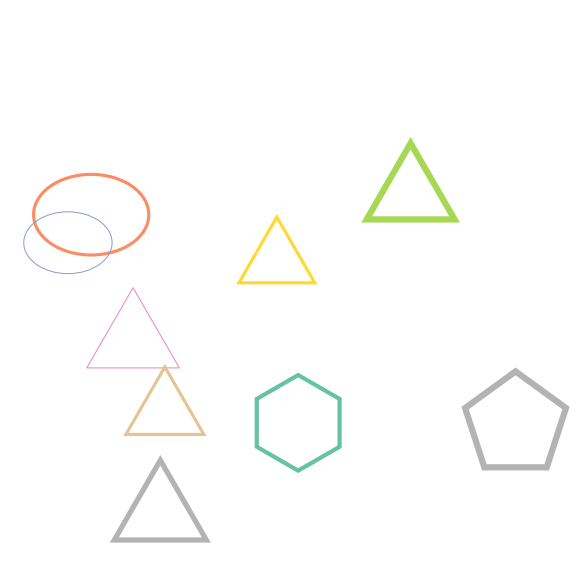[{"shape": "hexagon", "thickness": 2, "radius": 0.41, "center": [0.516, 0.267]}, {"shape": "oval", "thickness": 1.5, "radius": 0.5, "center": [0.158, 0.627]}, {"shape": "oval", "thickness": 0.5, "radius": 0.38, "center": [0.118, 0.579]}, {"shape": "triangle", "thickness": 0.5, "radius": 0.46, "center": [0.23, 0.408]}, {"shape": "triangle", "thickness": 3, "radius": 0.44, "center": [0.711, 0.663]}, {"shape": "triangle", "thickness": 1.5, "radius": 0.38, "center": [0.479, 0.547]}, {"shape": "triangle", "thickness": 1.5, "radius": 0.39, "center": [0.285, 0.286]}, {"shape": "pentagon", "thickness": 3, "radius": 0.46, "center": [0.893, 0.264]}, {"shape": "triangle", "thickness": 2.5, "radius": 0.46, "center": [0.278, 0.11]}]